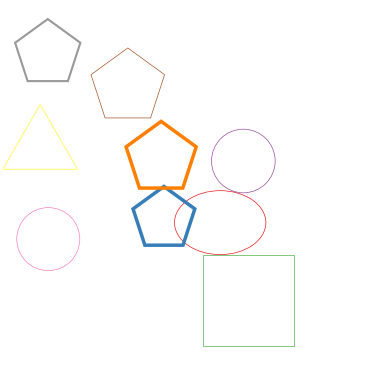[{"shape": "oval", "thickness": 0.5, "radius": 0.59, "center": [0.572, 0.422]}, {"shape": "pentagon", "thickness": 2.5, "radius": 0.42, "center": [0.426, 0.431]}, {"shape": "square", "thickness": 0.5, "radius": 0.59, "center": [0.646, 0.219]}, {"shape": "circle", "thickness": 0.5, "radius": 0.41, "center": [0.632, 0.582]}, {"shape": "pentagon", "thickness": 2.5, "radius": 0.48, "center": [0.419, 0.589]}, {"shape": "triangle", "thickness": 0.5, "radius": 0.56, "center": [0.104, 0.616]}, {"shape": "pentagon", "thickness": 0.5, "radius": 0.5, "center": [0.332, 0.775]}, {"shape": "circle", "thickness": 0.5, "radius": 0.41, "center": [0.125, 0.379]}, {"shape": "pentagon", "thickness": 1.5, "radius": 0.45, "center": [0.124, 0.861]}]